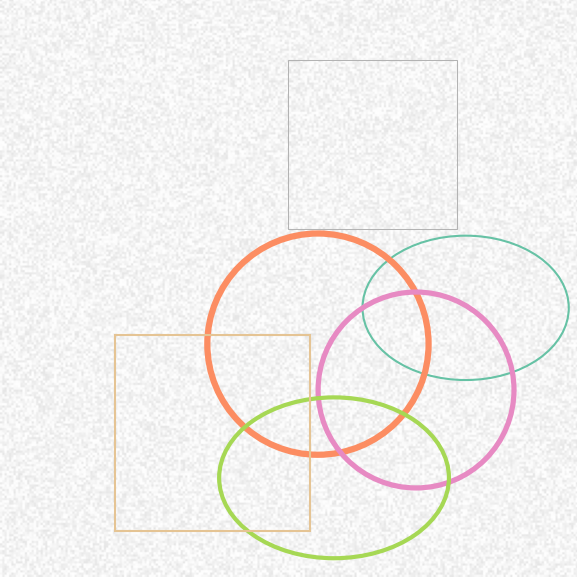[{"shape": "oval", "thickness": 1, "radius": 0.89, "center": [0.806, 0.466]}, {"shape": "circle", "thickness": 3, "radius": 0.96, "center": [0.551, 0.403]}, {"shape": "circle", "thickness": 2.5, "radius": 0.85, "center": [0.72, 0.324]}, {"shape": "oval", "thickness": 2, "radius": 0.99, "center": [0.578, 0.172]}, {"shape": "square", "thickness": 1, "radius": 0.85, "center": [0.368, 0.249]}, {"shape": "square", "thickness": 0.5, "radius": 0.73, "center": [0.644, 0.748]}]